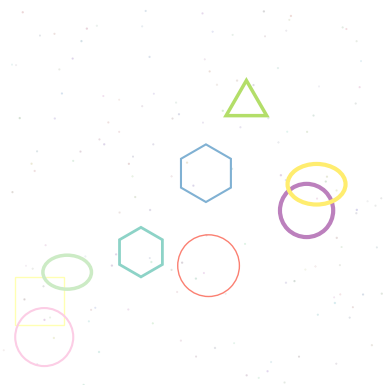[{"shape": "hexagon", "thickness": 2, "radius": 0.32, "center": [0.366, 0.345]}, {"shape": "square", "thickness": 1, "radius": 0.31, "center": [0.102, 0.218]}, {"shape": "circle", "thickness": 1, "radius": 0.4, "center": [0.542, 0.31]}, {"shape": "hexagon", "thickness": 1.5, "radius": 0.37, "center": [0.535, 0.55]}, {"shape": "triangle", "thickness": 2.5, "radius": 0.3, "center": [0.64, 0.73]}, {"shape": "circle", "thickness": 1.5, "radius": 0.38, "center": [0.115, 0.125]}, {"shape": "circle", "thickness": 3, "radius": 0.35, "center": [0.796, 0.453]}, {"shape": "oval", "thickness": 2.5, "radius": 0.32, "center": [0.174, 0.293]}, {"shape": "oval", "thickness": 3, "radius": 0.38, "center": [0.822, 0.521]}]